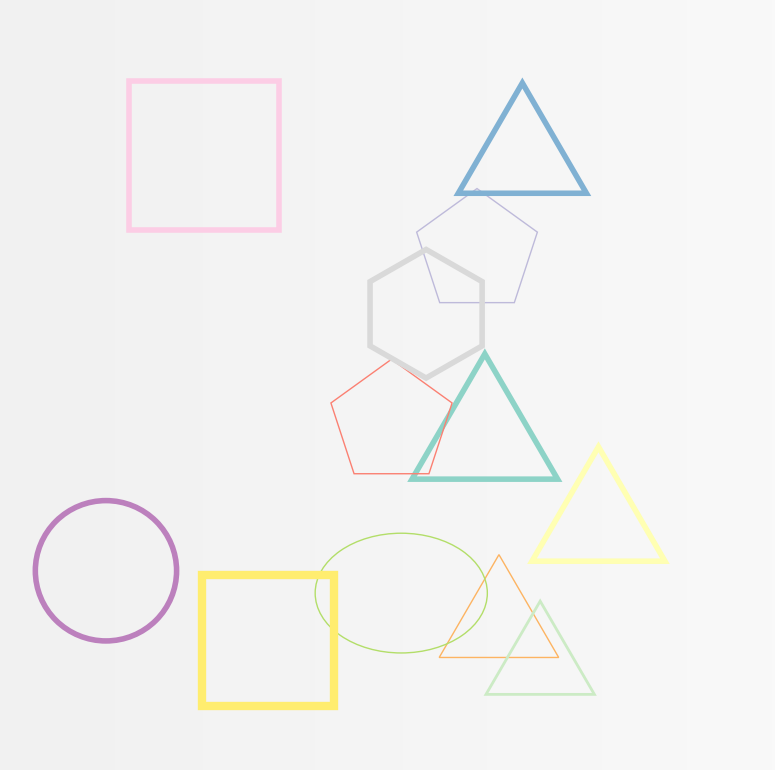[{"shape": "triangle", "thickness": 2, "radius": 0.54, "center": [0.626, 0.432]}, {"shape": "triangle", "thickness": 2, "radius": 0.5, "center": [0.772, 0.321]}, {"shape": "pentagon", "thickness": 0.5, "radius": 0.41, "center": [0.616, 0.673]}, {"shape": "pentagon", "thickness": 0.5, "radius": 0.41, "center": [0.505, 0.451]}, {"shape": "triangle", "thickness": 2, "radius": 0.48, "center": [0.674, 0.797]}, {"shape": "triangle", "thickness": 0.5, "radius": 0.45, "center": [0.644, 0.191]}, {"shape": "oval", "thickness": 0.5, "radius": 0.56, "center": [0.518, 0.23]}, {"shape": "square", "thickness": 2, "radius": 0.48, "center": [0.263, 0.799]}, {"shape": "hexagon", "thickness": 2, "radius": 0.42, "center": [0.55, 0.593]}, {"shape": "circle", "thickness": 2, "radius": 0.46, "center": [0.137, 0.259]}, {"shape": "triangle", "thickness": 1, "radius": 0.4, "center": [0.697, 0.139]}, {"shape": "square", "thickness": 3, "radius": 0.43, "center": [0.346, 0.169]}]